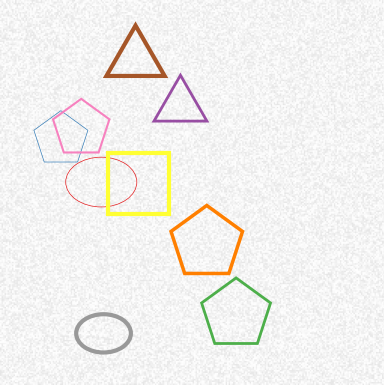[{"shape": "oval", "thickness": 0.5, "radius": 0.46, "center": [0.263, 0.527]}, {"shape": "pentagon", "thickness": 0.5, "radius": 0.37, "center": [0.158, 0.639]}, {"shape": "pentagon", "thickness": 2, "radius": 0.47, "center": [0.613, 0.184]}, {"shape": "triangle", "thickness": 2, "radius": 0.4, "center": [0.469, 0.725]}, {"shape": "pentagon", "thickness": 2.5, "radius": 0.49, "center": [0.537, 0.369]}, {"shape": "square", "thickness": 3, "radius": 0.4, "center": [0.36, 0.524]}, {"shape": "triangle", "thickness": 3, "radius": 0.44, "center": [0.352, 0.846]}, {"shape": "pentagon", "thickness": 1.5, "radius": 0.38, "center": [0.211, 0.666]}, {"shape": "oval", "thickness": 3, "radius": 0.36, "center": [0.269, 0.134]}]